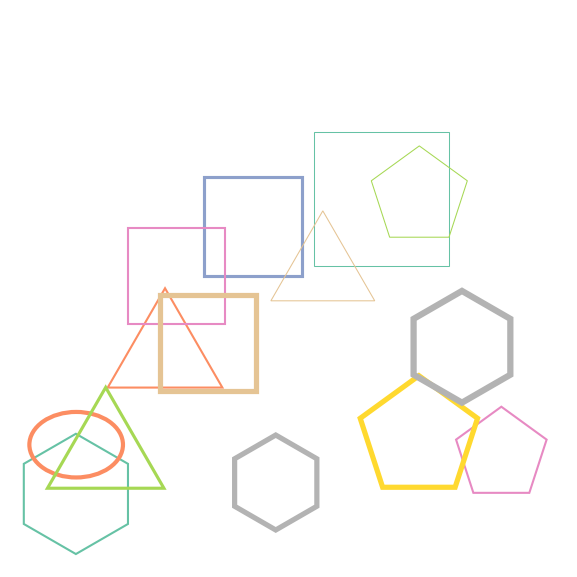[{"shape": "hexagon", "thickness": 1, "radius": 0.52, "center": [0.131, 0.144]}, {"shape": "square", "thickness": 0.5, "radius": 0.58, "center": [0.661, 0.655]}, {"shape": "oval", "thickness": 2, "radius": 0.41, "center": [0.132, 0.229]}, {"shape": "triangle", "thickness": 1, "radius": 0.57, "center": [0.286, 0.385]}, {"shape": "square", "thickness": 1.5, "radius": 0.43, "center": [0.439, 0.607]}, {"shape": "pentagon", "thickness": 1, "radius": 0.41, "center": [0.868, 0.212]}, {"shape": "square", "thickness": 1, "radius": 0.42, "center": [0.306, 0.522]}, {"shape": "pentagon", "thickness": 0.5, "radius": 0.44, "center": [0.726, 0.659]}, {"shape": "triangle", "thickness": 1.5, "radius": 0.58, "center": [0.183, 0.212]}, {"shape": "pentagon", "thickness": 2.5, "radius": 0.53, "center": [0.725, 0.242]}, {"shape": "triangle", "thickness": 0.5, "radius": 0.52, "center": [0.559, 0.53]}, {"shape": "square", "thickness": 2.5, "radius": 0.42, "center": [0.36, 0.405]}, {"shape": "hexagon", "thickness": 3, "radius": 0.48, "center": [0.8, 0.399]}, {"shape": "hexagon", "thickness": 2.5, "radius": 0.41, "center": [0.477, 0.164]}]